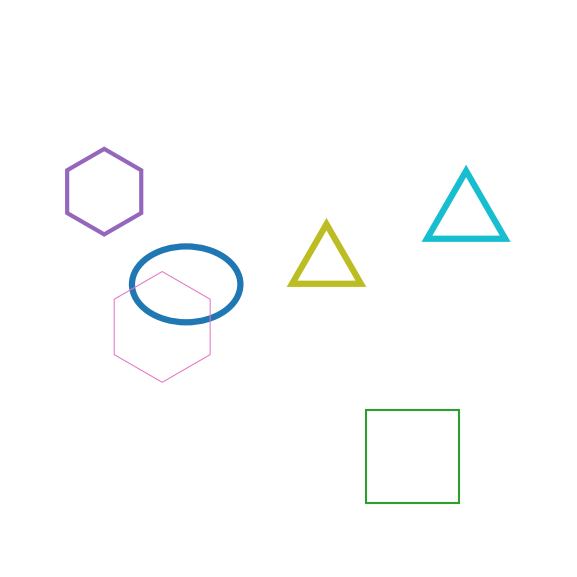[{"shape": "oval", "thickness": 3, "radius": 0.47, "center": [0.322, 0.507]}, {"shape": "square", "thickness": 1, "radius": 0.4, "center": [0.715, 0.208]}, {"shape": "hexagon", "thickness": 2, "radius": 0.37, "center": [0.18, 0.667]}, {"shape": "hexagon", "thickness": 0.5, "radius": 0.48, "center": [0.281, 0.433]}, {"shape": "triangle", "thickness": 3, "radius": 0.34, "center": [0.565, 0.542]}, {"shape": "triangle", "thickness": 3, "radius": 0.39, "center": [0.807, 0.625]}]